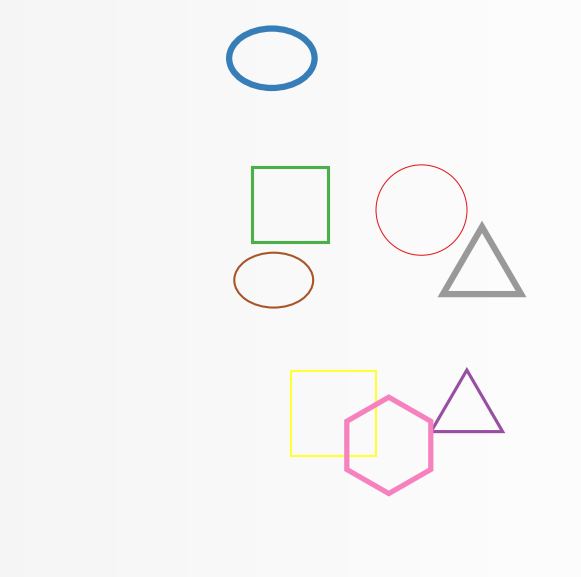[{"shape": "circle", "thickness": 0.5, "radius": 0.39, "center": [0.725, 0.635]}, {"shape": "oval", "thickness": 3, "radius": 0.37, "center": [0.468, 0.898]}, {"shape": "square", "thickness": 1.5, "radius": 0.33, "center": [0.499, 0.646]}, {"shape": "triangle", "thickness": 1.5, "radius": 0.36, "center": [0.803, 0.287]}, {"shape": "square", "thickness": 1, "radius": 0.37, "center": [0.574, 0.283]}, {"shape": "oval", "thickness": 1, "radius": 0.34, "center": [0.471, 0.514]}, {"shape": "hexagon", "thickness": 2.5, "radius": 0.42, "center": [0.669, 0.228]}, {"shape": "triangle", "thickness": 3, "radius": 0.39, "center": [0.829, 0.529]}]